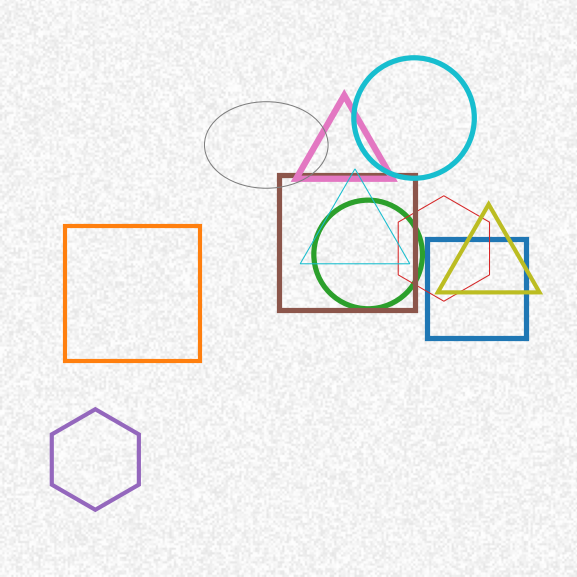[{"shape": "square", "thickness": 2.5, "radius": 0.43, "center": [0.825, 0.5]}, {"shape": "square", "thickness": 2, "radius": 0.58, "center": [0.229, 0.492]}, {"shape": "circle", "thickness": 2.5, "radius": 0.47, "center": [0.637, 0.559]}, {"shape": "hexagon", "thickness": 0.5, "radius": 0.46, "center": [0.769, 0.569]}, {"shape": "hexagon", "thickness": 2, "radius": 0.44, "center": [0.165, 0.203]}, {"shape": "square", "thickness": 2.5, "radius": 0.59, "center": [0.601, 0.579]}, {"shape": "triangle", "thickness": 3, "radius": 0.48, "center": [0.596, 0.738]}, {"shape": "oval", "thickness": 0.5, "radius": 0.54, "center": [0.461, 0.748]}, {"shape": "triangle", "thickness": 2, "radius": 0.51, "center": [0.846, 0.544]}, {"shape": "triangle", "thickness": 0.5, "radius": 0.55, "center": [0.615, 0.597]}, {"shape": "circle", "thickness": 2.5, "radius": 0.52, "center": [0.717, 0.795]}]